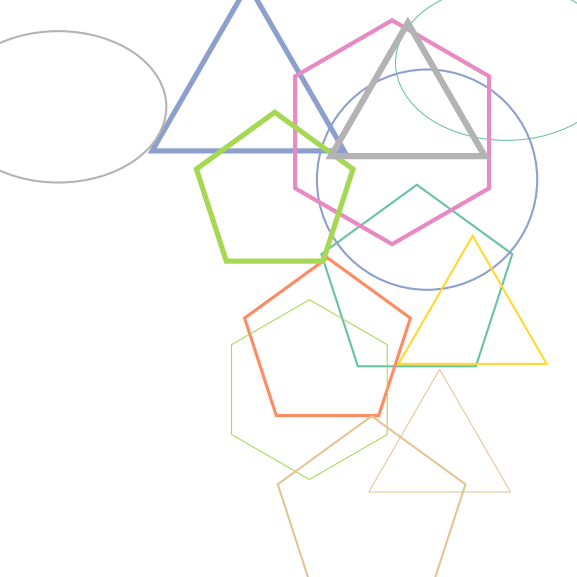[{"shape": "oval", "thickness": 0.5, "radius": 0.96, "center": [0.877, 0.89]}, {"shape": "pentagon", "thickness": 1, "radius": 0.87, "center": [0.722, 0.505]}, {"shape": "pentagon", "thickness": 1.5, "radius": 0.75, "center": [0.567, 0.402]}, {"shape": "triangle", "thickness": 2.5, "radius": 0.96, "center": [0.43, 0.834]}, {"shape": "circle", "thickness": 1, "radius": 0.95, "center": [0.74, 0.688]}, {"shape": "hexagon", "thickness": 2, "radius": 0.97, "center": [0.679, 0.77]}, {"shape": "hexagon", "thickness": 0.5, "radius": 0.78, "center": [0.536, 0.325]}, {"shape": "pentagon", "thickness": 2.5, "radius": 0.71, "center": [0.476, 0.662]}, {"shape": "triangle", "thickness": 1, "radius": 0.74, "center": [0.818, 0.443]}, {"shape": "pentagon", "thickness": 1, "radius": 0.85, "center": [0.644, 0.108]}, {"shape": "triangle", "thickness": 0.5, "radius": 0.71, "center": [0.761, 0.218]}, {"shape": "oval", "thickness": 1, "radius": 0.94, "center": [0.101, 0.814]}, {"shape": "triangle", "thickness": 3, "radius": 0.77, "center": [0.706, 0.806]}]